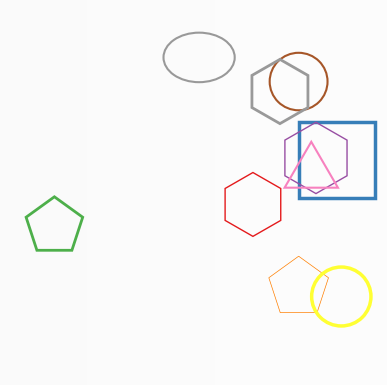[{"shape": "hexagon", "thickness": 1, "radius": 0.41, "center": [0.653, 0.469]}, {"shape": "square", "thickness": 2.5, "radius": 0.49, "center": [0.869, 0.584]}, {"shape": "pentagon", "thickness": 2, "radius": 0.38, "center": [0.14, 0.412]}, {"shape": "hexagon", "thickness": 1, "radius": 0.46, "center": [0.815, 0.59]}, {"shape": "pentagon", "thickness": 0.5, "radius": 0.4, "center": [0.771, 0.254]}, {"shape": "circle", "thickness": 2.5, "radius": 0.38, "center": [0.881, 0.23]}, {"shape": "circle", "thickness": 1.5, "radius": 0.37, "center": [0.771, 0.788]}, {"shape": "triangle", "thickness": 1.5, "radius": 0.4, "center": [0.803, 0.552]}, {"shape": "hexagon", "thickness": 2, "radius": 0.42, "center": [0.722, 0.762]}, {"shape": "oval", "thickness": 1.5, "radius": 0.46, "center": [0.514, 0.851]}]